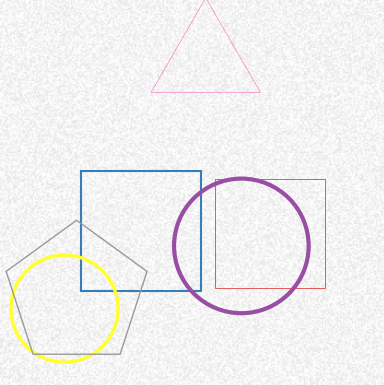[{"shape": "square", "thickness": 0.5, "radius": 0.71, "center": [0.701, 0.393]}, {"shape": "square", "thickness": 1.5, "radius": 0.78, "center": [0.367, 0.401]}, {"shape": "circle", "thickness": 3, "radius": 0.87, "center": [0.627, 0.361]}, {"shape": "circle", "thickness": 2.5, "radius": 0.7, "center": [0.168, 0.198]}, {"shape": "triangle", "thickness": 0.5, "radius": 0.82, "center": [0.534, 0.842]}, {"shape": "pentagon", "thickness": 1, "radius": 0.96, "center": [0.199, 0.236]}]